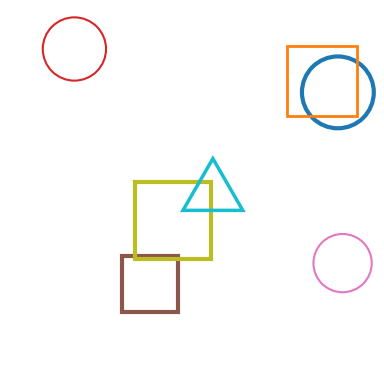[{"shape": "circle", "thickness": 3, "radius": 0.47, "center": [0.878, 0.76]}, {"shape": "square", "thickness": 2, "radius": 0.45, "center": [0.837, 0.791]}, {"shape": "circle", "thickness": 1.5, "radius": 0.41, "center": [0.193, 0.873]}, {"shape": "square", "thickness": 3, "radius": 0.36, "center": [0.389, 0.262]}, {"shape": "circle", "thickness": 1.5, "radius": 0.38, "center": [0.89, 0.317]}, {"shape": "square", "thickness": 3, "radius": 0.49, "center": [0.45, 0.427]}, {"shape": "triangle", "thickness": 2.5, "radius": 0.45, "center": [0.553, 0.498]}]